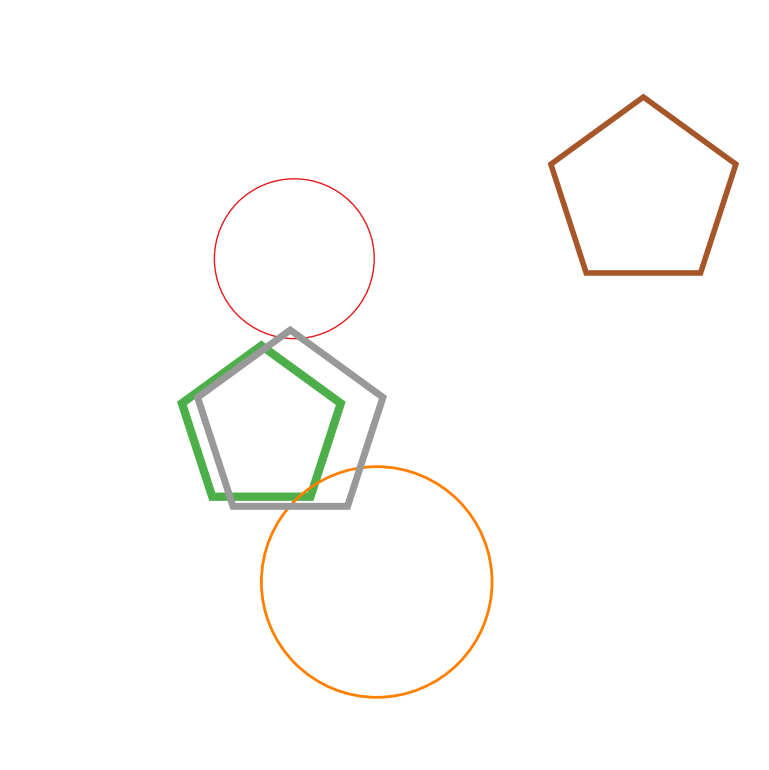[{"shape": "circle", "thickness": 0.5, "radius": 0.52, "center": [0.382, 0.664]}, {"shape": "pentagon", "thickness": 3, "radius": 0.54, "center": [0.339, 0.443]}, {"shape": "circle", "thickness": 1, "radius": 0.75, "center": [0.489, 0.244]}, {"shape": "pentagon", "thickness": 2, "radius": 0.63, "center": [0.836, 0.748]}, {"shape": "pentagon", "thickness": 2.5, "radius": 0.63, "center": [0.377, 0.445]}]